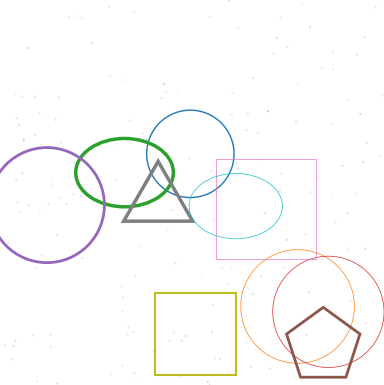[{"shape": "circle", "thickness": 1, "radius": 0.57, "center": [0.494, 0.6]}, {"shape": "circle", "thickness": 0.5, "radius": 0.74, "center": [0.773, 0.204]}, {"shape": "oval", "thickness": 2.5, "radius": 0.63, "center": [0.323, 0.552]}, {"shape": "circle", "thickness": 0.5, "radius": 0.72, "center": [0.853, 0.19]}, {"shape": "circle", "thickness": 2, "radius": 0.75, "center": [0.122, 0.467]}, {"shape": "pentagon", "thickness": 2, "radius": 0.5, "center": [0.84, 0.101]}, {"shape": "square", "thickness": 0.5, "radius": 0.65, "center": [0.69, 0.457]}, {"shape": "triangle", "thickness": 2.5, "radius": 0.52, "center": [0.411, 0.477]}, {"shape": "square", "thickness": 1.5, "radius": 0.53, "center": [0.508, 0.132]}, {"shape": "oval", "thickness": 0.5, "radius": 0.61, "center": [0.612, 0.465]}]